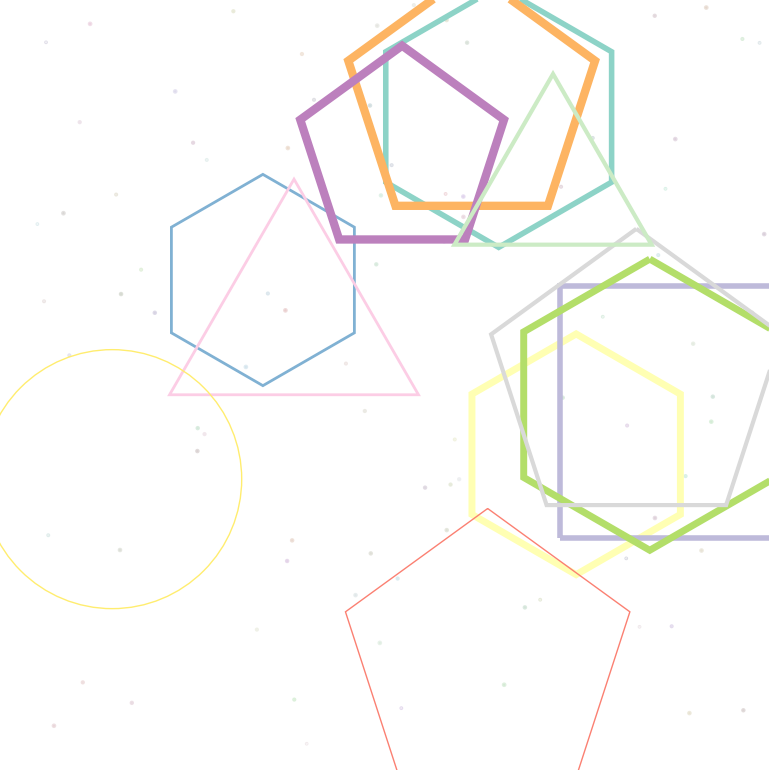[{"shape": "hexagon", "thickness": 2, "radius": 0.85, "center": [0.648, 0.848]}, {"shape": "hexagon", "thickness": 2.5, "radius": 0.78, "center": [0.748, 0.41]}, {"shape": "square", "thickness": 2, "radius": 0.82, "center": [0.891, 0.465]}, {"shape": "pentagon", "thickness": 0.5, "radius": 0.97, "center": [0.633, 0.145]}, {"shape": "hexagon", "thickness": 1, "radius": 0.69, "center": [0.341, 0.636]}, {"shape": "pentagon", "thickness": 3, "radius": 0.84, "center": [0.613, 0.869]}, {"shape": "hexagon", "thickness": 2.5, "radius": 0.95, "center": [0.844, 0.474]}, {"shape": "triangle", "thickness": 1, "radius": 0.93, "center": [0.382, 0.581]}, {"shape": "pentagon", "thickness": 1.5, "radius": 0.99, "center": [0.826, 0.504]}, {"shape": "pentagon", "thickness": 3, "radius": 0.7, "center": [0.522, 0.802]}, {"shape": "triangle", "thickness": 1.5, "radius": 0.74, "center": [0.718, 0.756]}, {"shape": "circle", "thickness": 0.5, "radius": 0.84, "center": [0.146, 0.378]}]